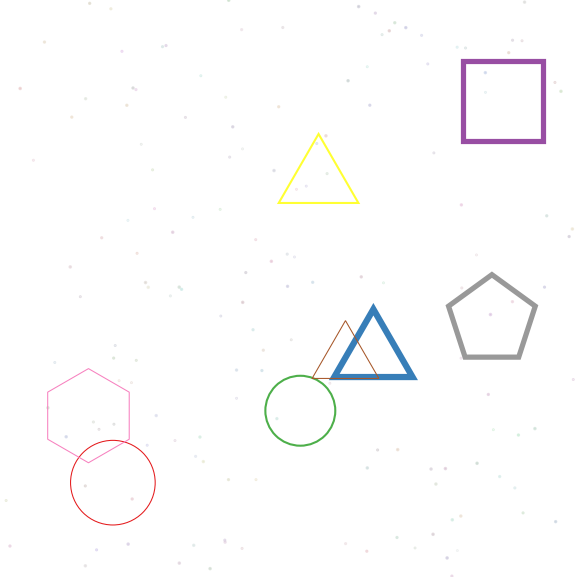[{"shape": "circle", "thickness": 0.5, "radius": 0.37, "center": [0.195, 0.163]}, {"shape": "triangle", "thickness": 3, "radius": 0.39, "center": [0.647, 0.385]}, {"shape": "circle", "thickness": 1, "radius": 0.3, "center": [0.52, 0.288]}, {"shape": "square", "thickness": 2.5, "radius": 0.35, "center": [0.87, 0.824]}, {"shape": "triangle", "thickness": 1, "radius": 0.4, "center": [0.552, 0.687]}, {"shape": "triangle", "thickness": 0.5, "radius": 0.33, "center": [0.598, 0.377]}, {"shape": "hexagon", "thickness": 0.5, "radius": 0.41, "center": [0.153, 0.279]}, {"shape": "pentagon", "thickness": 2.5, "radius": 0.39, "center": [0.852, 0.445]}]